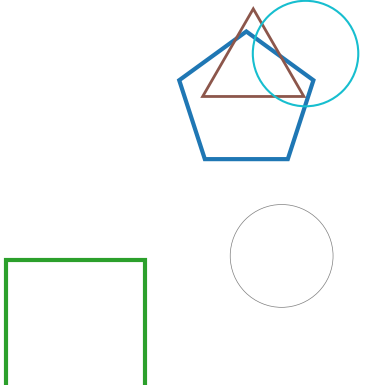[{"shape": "pentagon", "thickness": 3, "radius": 0.92, "center": [0.64, 0.735]}, {"shape": "square", "thickness": 3, "radius": 0.91, "center": [0.196, 0.144]}, {"shape": "triangle", "thickness": 2, "radius": 0.76, "center": [0.658, 0.825]}, {"shape": "circle", "thickness": 0.5, "radius": 0.67, "center": [0.732, 0.335]}, {"shape": "circle", "thickness": 1.5, "radius": 0.68, "center": [0.794, 0.861]}]